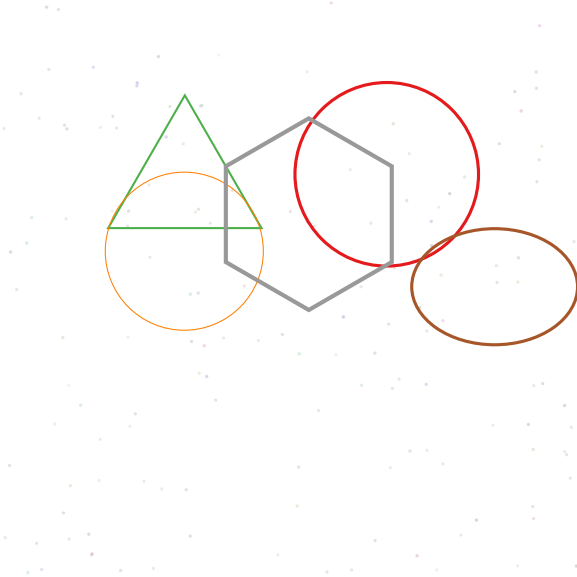[{"shape": "circle", "thickness": 1.5, "radius": 0.79, "center": [0.67, 0.697]}, {"shape": "triangle", "thickness": 1, "radius": 0.77, "center": [0.32, 0.681]}, {"shape": "circle", "thickness": 0.5, "radius": 0.68, "center": [0.319, 0.564]}, {"shape": "oval", "thickness": 1.5, "radius": 0.72, "center": [0.857, 0.503]}, {"shape": "hexagon", "thickness": 2, "radius": 0.83, "center": [0.535, 0.628]}]